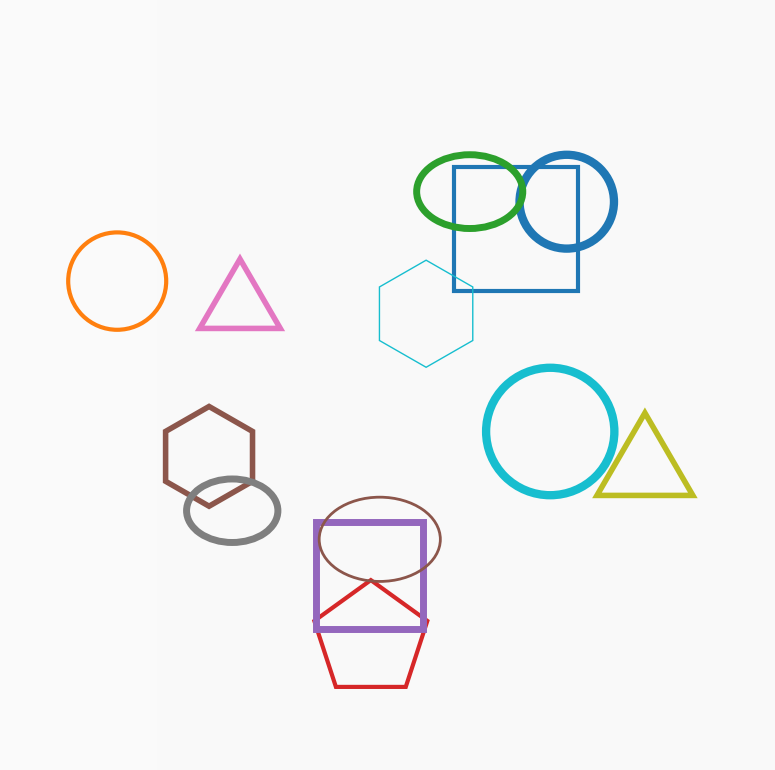[{"shape": "circle", "thickness": 3, "radius": 0.3, "center": [0.731, 0.738]}, {"shape": "square", "thickness": 1.5, "radius": 0.4, "center": [0.666, 0.703]}, {"shape": "circle", "thickness": 1.5, "radius": 0.32, "center": [0.151, 0.635]}, {"shape": "oval", "thickness": 2.5, "radius": 0.34, "center": [0.606, 0.751]}, {"shape": "pentagon", "thickness": 1.5, "radius": 0.38, "center": [0.479, 0.17]}, {"shape": "square", "thickness": 2.5, "radius": 0.35, "center": [0.477, 0.253]}, {"shape": "oval", "thickness": 1, "radius": 0.39, "center": [0.49, 0.3]}, {"shape": "hexagon", "thickness": 2, "radius": 0.32, "center": [0.27, 0.407]}, {"shape": "triangle", "thickness": 2, "radius": 0.3, "center": [0.31, 0.603]}, {"shape": "oval", "thickness": 2.5, "radius": 0.29, "center": [0.3, 0.337]}, {"shape": "triangle", "thickness": 2, "radius": 0.36, "center": [0.832, 0.392]}, {"shape": "circle", "thickness": 3, "radius": 0.41, "center": [0.71, 0.44]}, {"shape": "hexagon", "thickness": 0.5, "radius": 0.35, "center": [0.55, 0.593]}]